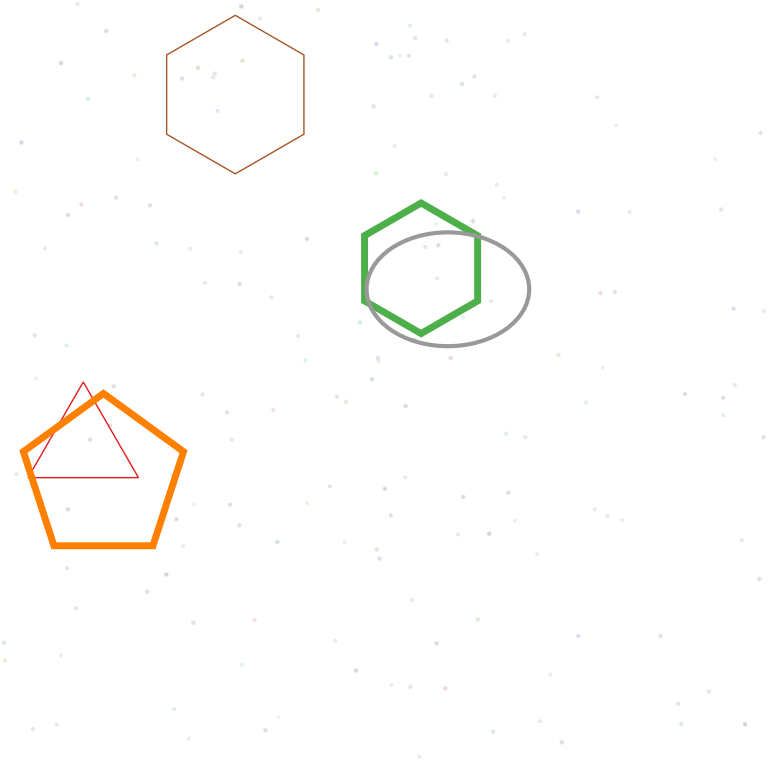[{"shape": "triangle", "thickness": 0.5, "radius": 0.41, "center": [0.108, 0.421]}, {"shape": "hexagon", "thickness": 2.5, "radius": 0.42, "center": [0.547, 0.652]}, {"shape": "pentagon", "thickness": 2.5, "radius": 0.55, "center": [0.134, 0.38]}, {"shape": "hexagon", "thickness": 0.5, "radius": 0.51, "center": [0.306, 0.877]}, {"shape": "oval", "thickness": 1.5, "radius": 0.53, "center": [0.582, 0.624]}]